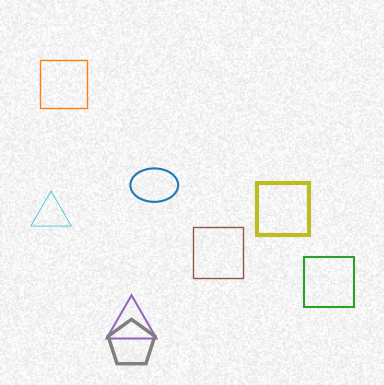[{"shape": "oval", "thickness": 1.5, "radius": 0.31, "center": [0.401, 0.519]}, {"shape": "square", "thickness": 1, "radius": 0.31, "center": [0.164, 0.782]}, {"shape": "square", "thickness": 1.5, "radius": 0.32, "center": [0.854, 0.268]}, {"shape": "triangle", "thickness": 1.5, "radius": 0.37, "center": [0.342, 0.158]}, {"shape": "square", "thickness": 1, "radius": 0.33, "center": [0.566, 0.344]}, {"shape": "pentagon", "thickness": 2.5, "radius": 0.32, "center": [0.341, 0.107]}, {"shape": "square", "thickness": 3, "radius": 0.33, "center": [0.735, 0.457]}, {"shape": "triangle", "thickness": 0.5, "radius": 0.3, "center": [0.133, 0.443]}]